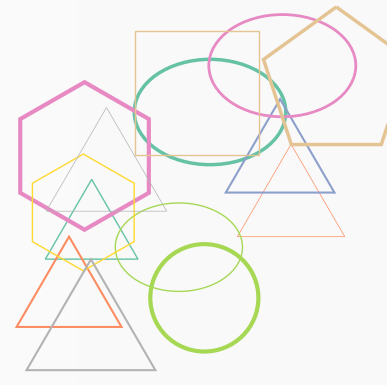[{"shape": "oval", "thickness": 2.5, "radius": 0.98, "center": [0.542, 0.709]}, {"shape": "triangle", "thickness": 1, "radius": 0.69, "center": [0.236, 0.396]}, {"shape": "triangle", "thickness": 1.5, "radius": 0.78, "center": [0.178, 0.229]}, {"shape": "triangle", "thickness": 0.5, "radius": 0.8, "center": [0.751, 0.465]}, {"shape": "triangle", "thickness": 1.5, "radius": 0.81, "center": [0.723, 0.581]}, {"shape": "hexagon", "thickness": 3, "radius": 0.96, "center": [0.218, 0.595]}, {"shape": "oval", "thickness": 2, "radius": 0.95, "center": [0.729, 0.829]}, {"shape": "oval", "thickness": 1, "radius": 0.82, "center": [0.462, 0.358]}, {"shape": "circle", "thickness": 3, "radius": 0.7, "center": [0.527, 0.226]}, {"shape": "hexagon", "thickness": 1, "radius": 0.76, "center": [0.215, 0.448]}, {"shape": "square", "thickness": 1, "radius": 0.8, "center": [0.509, 0.758]}, {"shape": "pentagon", "thickness": 2.5, "radius": 0.99, "center": [0.868, 0.784]}, {"shape": "triangle", "thickness": 0.5, "radius": 0.9, "center": [0.275, 0.541]}, {"shape": "triangle", "thickness": 1.5, "radius": 0.96, "center": [0.235, 0.135]}]